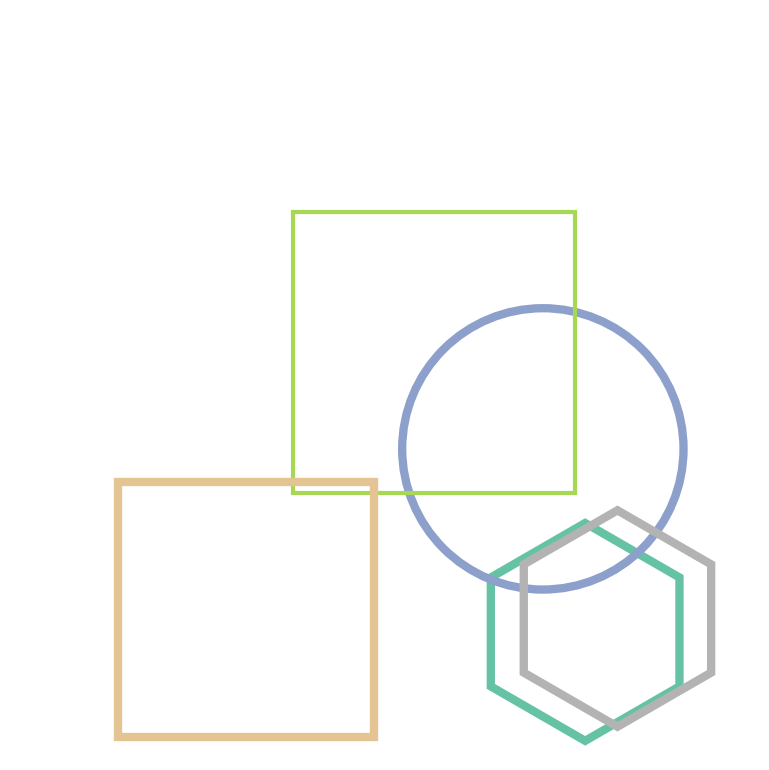[{"shape": "hexagon", "thickness": 3, "radius": 0.71, "center": [0.76, 0.179]}, {"shape": "circle", "thickness": 3, "radius": 0.91, "center": [0.705, 0.417]}, {"shape": "square", "thickness": 1.5, "radius": 0.91, "center": [0.564, 0.543]}, {"shape": "square", "thickness": 3, "radius": 0.83, "center": [0.32, 0.208]}, {"shape": "hexagon", "thickness": 3, "radius": 0.7, "center": [0.802, 0.197]}]